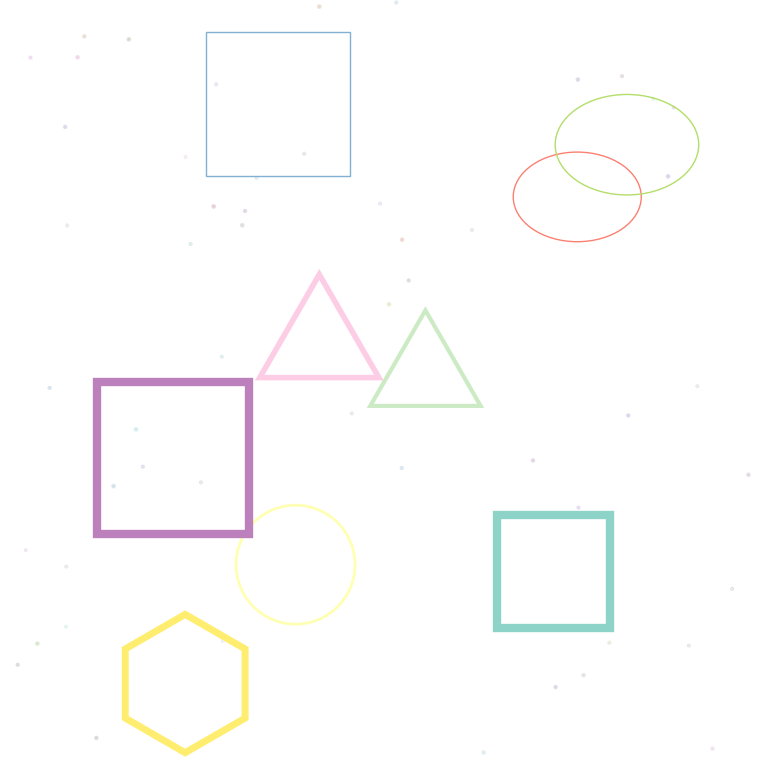[{"shape": "square", "thickness": 3, "radius": 0.37, "center": [0.718, 0.258]}, {"shape": "circle", "thickness": 1, "radius": 0.39, "center": [0.384, 0.267]}, {"shape": "oval", "thickness": 0.5, "radius": 0.42, "center": [0.75, 0.744]}, {"shape": "square", "thickness": 0.5, "radius": 0.47, "center": [0.362, 0.865]}, {"shape": "oval", "thickness": 0.5, "radius": 0.47, "center": [0.814, 0.812]}, {"shape": "triangle", "thickness": 2, "radius": 0.45, "center": [0.415, 0.554]}, {"shape": "square", "thickness": 3, "radius": 0.49, "center": [0.225, 0.406]}, {"shape": "triangle", "thickness": 1.5, "radius": 0.41, "center": [0.553, 0.514]}, {"shape": "hexagon", "thickness": 2.5, "radius": 0.45, "center": [0.24, 0.112]}]